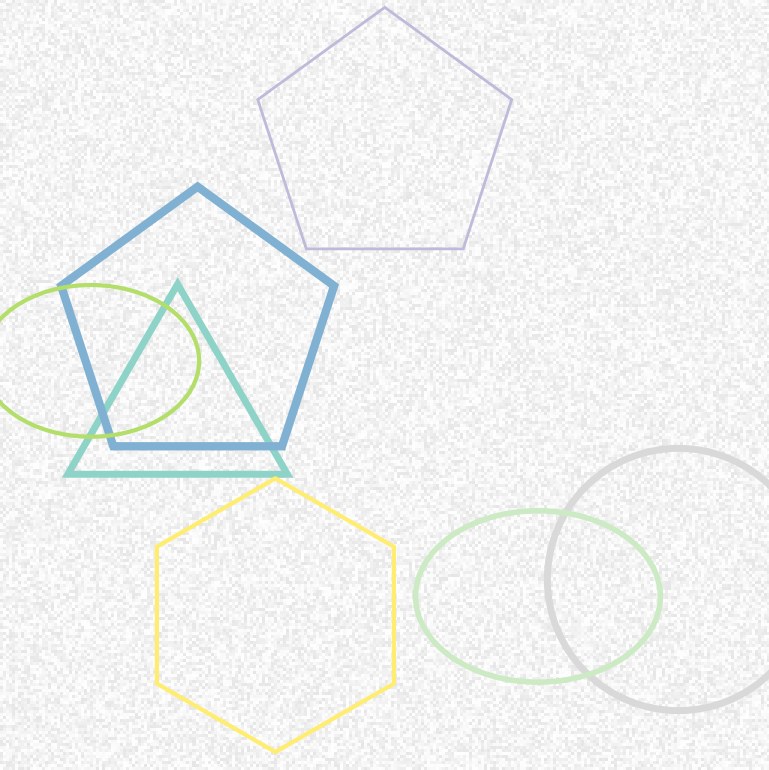[{"shape": "triangle", "thickness": 2.5, "radius": 0.82, "center": [0.231, 0.466]}, {"shape": "pentagon", "thickness": 1, "radius": 0.87, "center": [0.5, 0.817]}, {"shape": "pentagon", "thickness": 3, "radius": 0.93, "center": [0.257, 0.571]}, {"shape": "oval", "thickness": 1.5, "radius": 0.7, "center": [0.118, 0.531]}, {"shape": "circle", "thickness": 2.5, "radius": 0.85, "center": [0.881, 0.247]}, {"shape": "oval", "thickness": 2, "radius": 0.79, "center": [0.699, 0.225]}, {"shape": "hexagon", "thickness": 1.5, "radius": 0.89, "center": [0.358, 0.201]}]